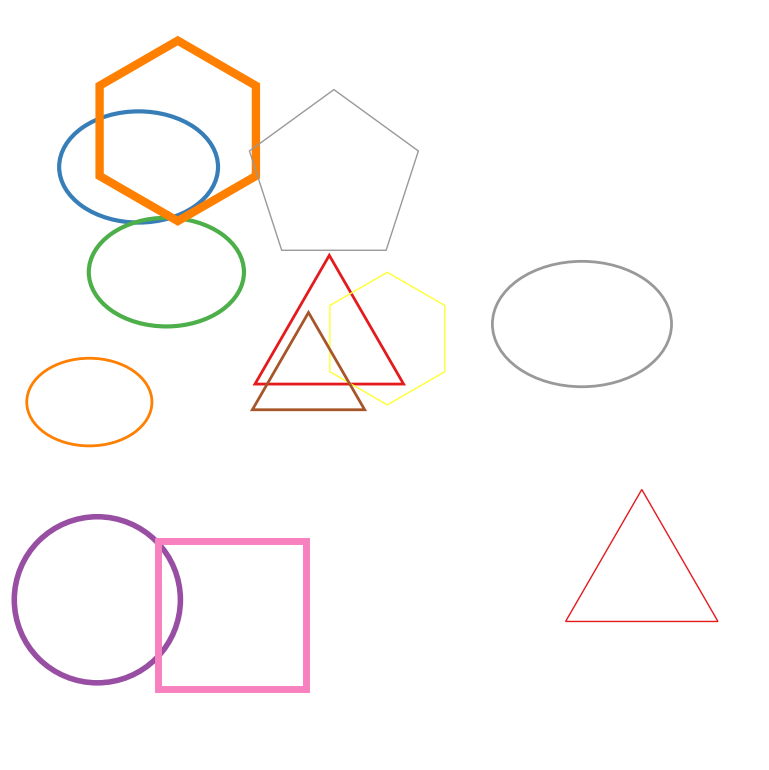[{"shape": "triangle", "thickness": 0.5, "radius": 0.57, "center": [0.833, 0.25]}, {"shape": "triangle", "thickness": 1, "radius": 0.56, "center": [0.428, 0.557]}, {"shape": "oval", "thickness": 1.5, "radius": 0.52, "center": [0.18, 0.783]}, {"shape": "oval", "thickness": 1.5, "radius": 0.5, "center": [0.216, 0.647]}, {"shape": "circle", "thickness": 2, "radius": 0.54, "center": [0.126, 0.221]}, {"shape": "hexagon", "thickness": 3, "radius": 0.59, "center": [0.231, 0.83]}, {"shape": "oval", "thickness": 1, "radius": 0.41, "center": [0.116, 0.478]}, {"shape": "hexagon", "thickness": 0.5, "radius": 0.43, "center": [0.503, 0.56]}, {"shape": "triangle", "thickness": 1, "radius": 0.42, "center": [0.401, 0.51]}, {"shape": "square", "thickness": 2.5, "radius": 0.48, "center": [0.301, 0.201]}, {"shape": "pentagon", "thickness": 0.5, "radius": 0.58, "center": [0.434, 0.768]}, {"shape": "oval", "thickness": 1, "radius": 0.58, "center": [0.756, 0.579]}]